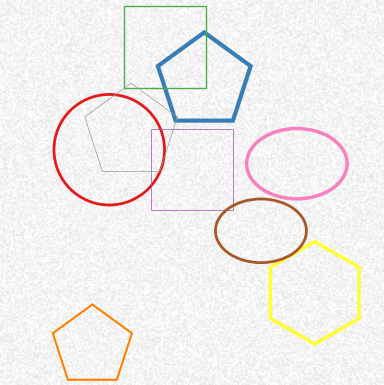[{"shape": "circle", "thickness": 2, "radius": 0.72, "center": [0.284, 0.611]}, {"shape": "pentagon", "thickness": 3, "radius": 0.63, "center": [0.531, 0.789]}, {"shape": "square", "thickness": 1, "radius": 0.53, "center": [0.429, 0.878]}, {"shape": "square", "thickness": 0.5, "radius": 0.53, "center": [0.498, 0.56]}, {"shape": "pentagon", "thickness": 1.5, "radius": 0.54, "center": [0.24, 0.101]}, {"shape": "hexagon", "thickness": 2.5, "radius": 0.66, "center": [0.817, 0.24]}, {"shape": "oval", "thickness": 2, "radius": 0.59, "center": [0.678, 0.4]}, {"shape": "oval", "thickness": 2.5, "radius": 0.65, "center": [0.771, 0.575]}, {"shape": "pentagon", "thickness": 0.5, "radius": 0.63, "center": [0.34, 0.657]}]